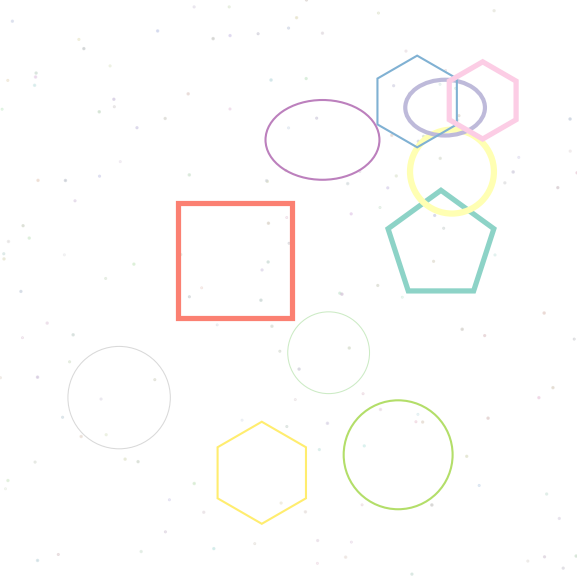[{"shape": "pentagon", "thickness": 2.5, "radius": 0.48, "center": [0.764, 0.573]}, {"shape": "circle", "thickness": 3, "radius": 0.36, "center": [0.783, 0.702]}, {"shape": "oval", "thickness": 2, "radius": 0.34, "center": [0.771, 0.813]}, {"shape": "square", "thickness": 2.5, "radius": 0.5, "center": [0.407, 0.548]}, {"shape": "hexagon", "thickness": 1, "radius": 0.4, "center": [0.722, 0.823]}, {"shape": "circle", "thickness": 1, "radius": 0.47, "center": [0.689, 0.212]}, {"shape": "hexagon", "thickness": 2.5, "radius": 0.33, "center": [0.836, 0.825]}, {"shape": "circle", "thickness": 0.5, "radius": 0.44, "center": [0.206, 0.311]}, {"shape": "oval", "thickness": 1, "radius": 0.49, "center": [0.558, 0.757]}, {"shape": "circle", "thickness": 0.5, "radius": 0.35, "center": [0.569, 0.388]}, {"shape": "hexagon", "thickness": 1, "radius": 0.44, "center": [0.453, 0.18]}]